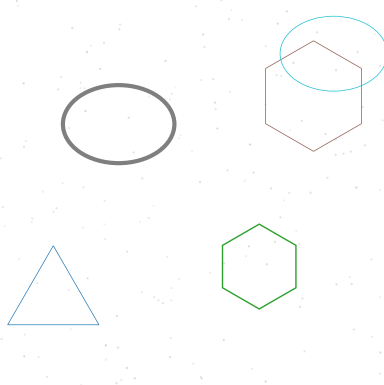[{"shape": "triangle", "thickness": 0.5, "radius": 0.68, "center": [0.138, 0.225]}, {"shape": "hexagon", "thickness": 1, "radius": 0.55, "center": [0.673, 0.308]}, {"shape": "hexagon", "thickness": 0.5, "radius": 0.72, "center": [0.814, 0.75]}, {"shape": "oval", "thickness": 3, "radius": 0.72, "center": [0.308, 0.678]}, {"shape": "oval", "thickness": 0.5, "radius": 0.7, "center": [0.867, 0.861]}]